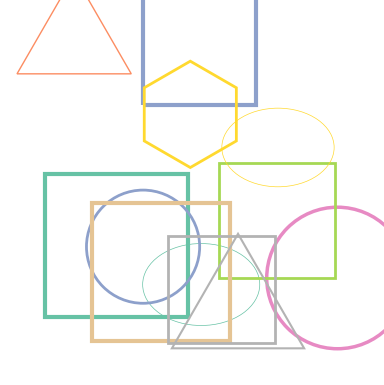[{"shape": "oval", "thickness": 0.5, "radius": 0.76, "center": [0.523, 0.261]}, {"shape": "square", "thickness": 3, "radius": 0.93, "center": [0.303, 0.362]}, {"shape": "triangle", "thickness": 1, "radius": 0.86, "center": [0.193, 0.894]}, {"shape": "square", "thickness": 3, "radius": 0.74, "center": [0.518, 0.876]}, {"shape": "circle", "thickness": 2, "radius": 0.73, "center": [0.372, 0.359]}, {"shape": "circle", "thickness": 2.5, "radius": 0.92, "center": [0.877, 0.278]}, {"shape": "square", "thickness": 2, "radius": 0.75, "center": [0.719, 0.428]}, {"shape": "hexagon", "thickness": 2, "radius": 0.69, "center": [0.494, 0.703]}, {"shape": "oval", "thickness": 0.5, "radius": 0.73, "center": [0.722, 0.617]}, {"shape": "square", "thickness": 3, "radius": 0.9, "center": [0.419, 0.294]}, {"shape": "triangle", "thickness": 1.5, "radius": 0.99, "center": [0.618, 0.194]}, {"shape": "square", "thickness": 2, "radius": 0.7, "center": [0.575, 0.248]}]